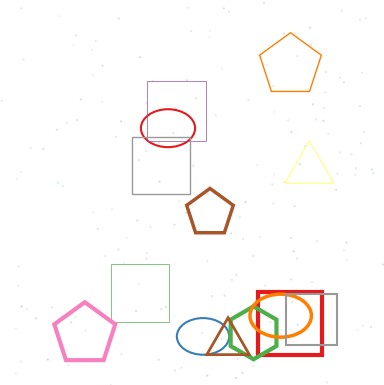[{"shape": "oval", "thickness": 1.5, "radius": 0.35, "center": [0.436, 0.667]}, {"shape": "square", "thickness": 3, "radius": 0.41, "center": [0.753, 0.159]}, {"shape": "oval", "thickness": 1.5, "radius": 0.34, "center": [0.527, 0.126]}, {"shape": "hexagon", "thickness": 3, "radius": 0.34, "center": [0.659, 0.136]}, {"shape": "square", "thickness": 0.5, "radius": 0.38, "center": [0.363, 0.238]}, {"shape": "square", "thickness": 0.5, "radius": 0.39, "center": [0.458, 0.711]}, {"shape": "oval", "thickness": 2.5, "radius": 0.4, "center": [0.729, 0.18]}, {"shape": "pentagon", "thickness": 1, "radius": 0.42, "center": [0.754, 0.831]}, {"shape": "triangle", "thickness": 0.5, "radius": 0.37, "center": [0.804, 0.561]}, {"shape": "triangle", "thickness": 2, "radius": 0.32, "center": [0.592, 0.111]}, {"shape": "pentagon", "thickness": 2.5, "radius": 0.32, "center": [0.545, 0.447]}, {"shape": "pentagon", "thickness": 3, "radius": 0.42, "center": [0.22, 0.132]}, {"shape": "square", "thickness": 1.5, "radius": 0.33, "center": [0.809, 0.17]}, {"shape": "square", "thickness": 1, "radius": 0.37, "center": [0.418, 0.569]}]